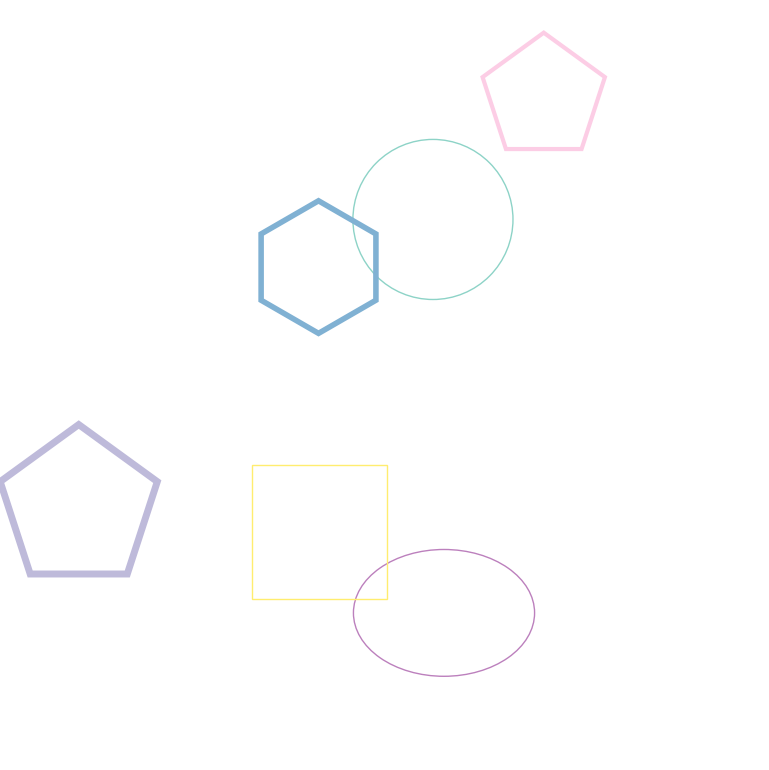[{"shape": "circle", "thickness": 0.5, "radius": 0.52, "center": [0.562, 0.715]}, {"shape": "pentagon", "thickness": 2.5, "radius": 0.54, "center": [0.102, 0.341]}, {"shape": "hexagon", "thickness": 2, "radius": 0.43, "center": [0.414, 0.653]}, {"shape": "pentagon", "thickness": 1.5, "radius": 0.42, "center": [0.706, 0.874]}, {"shape": "oval", "thickness": 0.5, "radius": 0.59, "center": [0.577, 0.204]}, {"shape": "square", "thickness": 0.5, "radius": 0.44, "center": [0.415, 0.309]}]